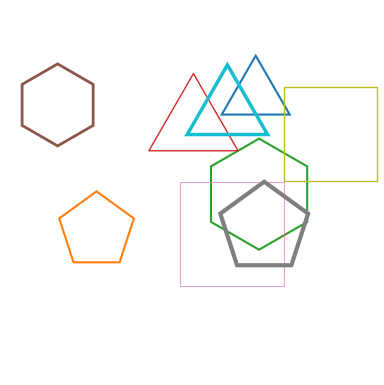[{"shape": "triangle", "thickness": 1.5, "radius": 0.51, "center": [0.664, 0.753]}, {"shape": "pentagon", "thickness": 1.5, "radius": 0.51, "center": [0.251, 0.401]}, {"shape": "hexagon", "thickness": 1.5, "radius": 0.72, "center": [0.673, 0.496]}, {"shape": "triangle", "thickness": 1, "radius": 0.67, "center": [0.503, 0.675]}, {"shape": "hexagon", "thickness": 2, "radius": 0.53, "center": [0.15, 0.727]}, {"shape": "square", "thickness": 0.5, "radius": 0.68, "center": [0.604, 0.393]}, {"shape": "pentagon", "thickness": 3, "radius": 0.6, "center": [0.686, 0.408]}, {"shape": "square", "thickness": 1, "radius": 0.61, "center": [0.859, 0.652]}, {"shape": "triangle", "thickness": 2.5, "radius": 0.6, "center": [0.591, 0.711]}]